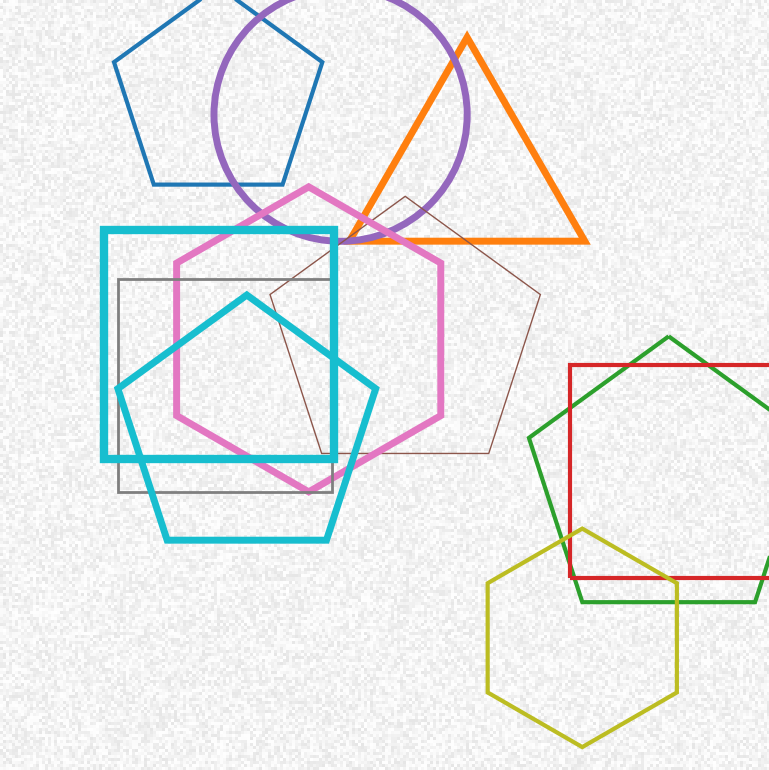[{"shape": "pentagon", "thickness": 1.5, "radius": 0.71, "center": [0.283, 0.875]}, {"shape": "triangle", "thickness": 2.5, "radius": 0.88, "center": [0.607, 0.775]}, {"shape": "pentagon", "thickness": 1.5, "radius": 0.95, "center": [0.868, 0.372]}, {"shape": "square", "thickness": 1.5, "radius": 0.69, "center": [0.879, 0.388]}, {"shape": "circle", "thickness": 2.5, "radius": 0.82, "center": [0.442, 0.851]}, {"shape": "pentagon", "thickness": 0.5, "radius": 0.92, "center": [0.526, 0.56]}, {"shape": "hexagon", "thickness": 2.5, "radius": 0.99, "center": [0.401, 0.559]}, {"shape": "square", "thickness": 1, "radius": 0.69, "center": [0.292, 0.499]}, {"shape": "hexagon", "thickness": 1.5, "radius": 0.71, "center": [0.756, 0.172]}, {"shape": "pentagon", "thickness": 2.5, "radius": 0.88, "center": [0.321, 0.441]}, {"shape": "square", "thickness": 3, "radius": 0.74, "center": [0.285, 0.553]}]